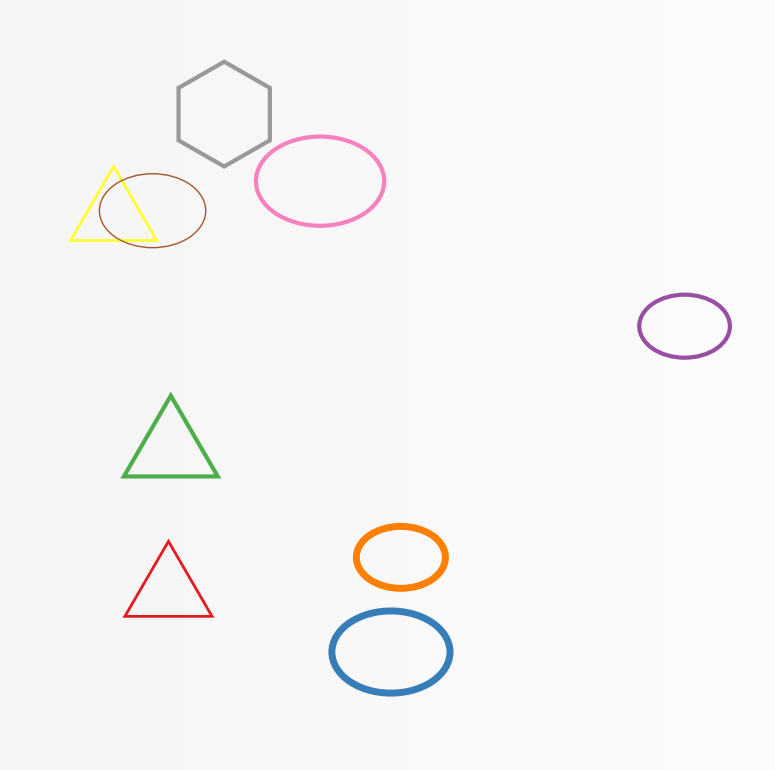[{"shape": "triangle", "thickness": 1, "radius": 0.32, "center": [0.217, 0.232]}, {"shape": "oval", "thickness": 2.5, "radius": 0.38, "center": [0.504, 0.153]}, {"shape": "triangle", "thickness": 1.5, "radius": 0.35, "center": [0.22, 0.416]}, {"shape": "oval", "thickness": 1.5, "radius": 0.29, "center": [0.883, 0.576]}, {"shape": "oval", "thickness": 2.5, "radius": 0.29, "center": [0.517, 0.276]}, {"shape": "triangle", "thickness": 1, "radius": 0.32, "center": [0.147, 0.72]}, {"shape": "oval", "thickness": 0.5, "radius": 0.34, "center": [0.197, 0.726]}, {"shape": "oval", "thickness": 1.5, "radius": 0.41, "center": [0.413, 0.765]}, {"shape": "hexagon", "thickness": 1.5, "radius": 0.34, "center": [0.289, 0.852]}]